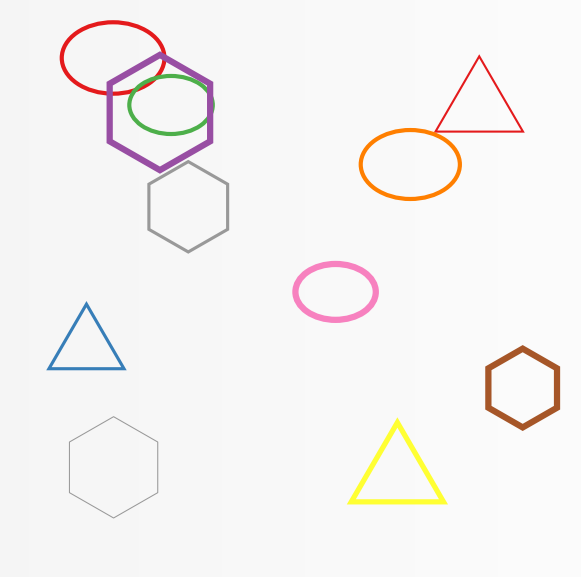[{"shape": "oval", "thickness": 2, "radius": 0.44, "center": [0.195, 0.899]}, {"shape": "triangle", "thickness": 1, "radius": 0.43, "center": [0.824, 0.815]}, {"shape": "triangle", "thickness": 1.5, "radius": 0.37, "center": [0.149, 0.398]}, {"shape": "oval", "thickness": 2, "radius": 0.36, "center": [0.294, 0.817]}, {"shape": "hexagon", "thickness": 3, "radius": 0.5, "center": [0.275, 0.804]}, {"shape": "oval", "thickness": 2, "radius": 0.43, "center": [0.706, 0.714]}, {"shape": "triangle", "thickness": 2.5, "radius": 0.46, "center": [0.684, 0.176]}, {"shape": "hexagon", "thickness": 3, "radius": 0.34, "center": [0.899, 0.327]}, {"shape": "oval", "thickness": 3, "radius": 0.35, "center": [0.577, 0.494]}, {"shape": "hexagon", "thickness": 1.5, "radius": 0.39, "center": [0.324, 0.641]}, {"shape": "hexagon", "thickness": 0.5, "radius": 0.44, "center": [0.195, 0.19]}]